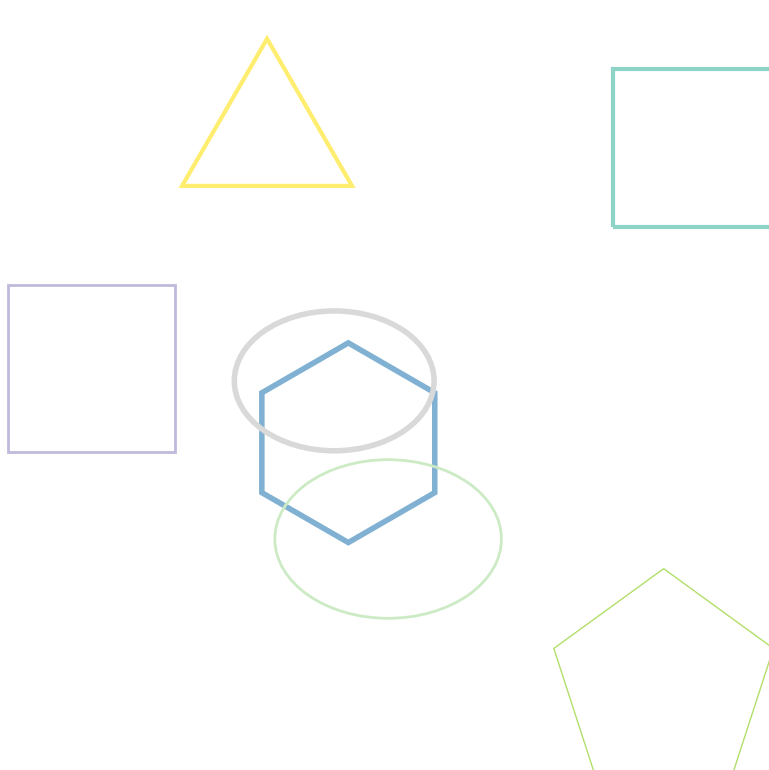[{"shape": "square", "thickness": 1.5, "radius": 0.51, "center": [0.898, 0.808]}, {"shape": "square", "thickness": 1, "radius": 0.54, "center": [0.118, 0.522]}, {"shape": "hexagon", "thickness": 2, "radius": 0.65, "center": [0.452, 0.425]}, {"shape": "pentagon", "thickness": 0.5, "radius": 0.75, "center": [0.862, 0.112]}, {"shape": "oval", "thickness": 2, "radius": 0.65, "center": [0.434, 0.505]}, {"shape": "oval", "thickness": 1, "radius": 0.74, "center": [0.504, 0.3]}, {"shape": "triangle", "thickness": 1.5, "radius": 0.64, "center": [0.347, 0.822]}]